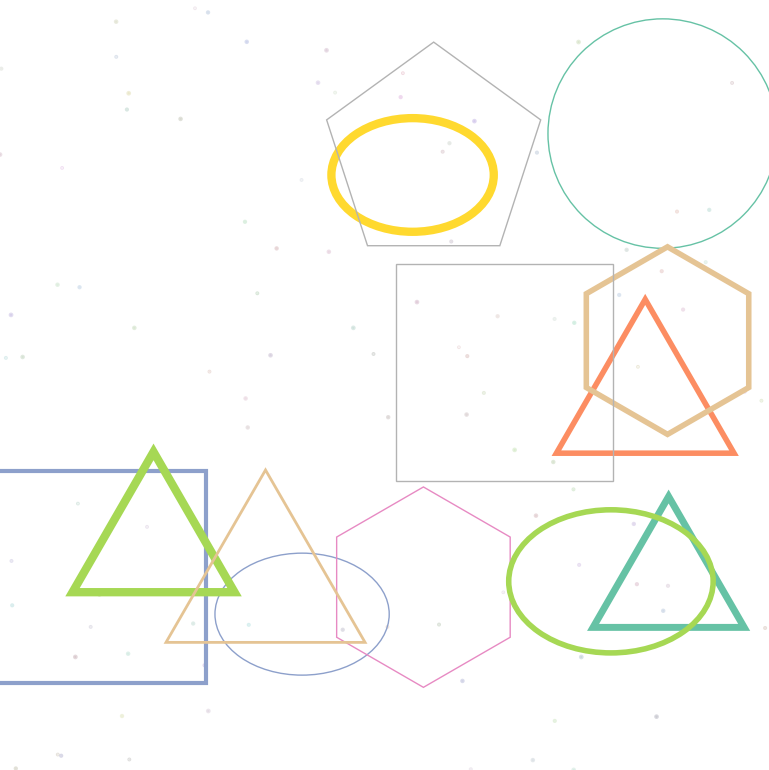[{"shape": "circle", "thickness": 0.5, "radius": 0.74, "center": [0.861, 0.827]}, {"shape": "triangle", "thickness": 2.5, "radius": 0.57, "center": [0.868, 0.242]}, {"shape": "triangle", "thickness": 2, "radius": 0.67, "center": [0.838, 0.478]}, {"shape": "square", "thickness": 1.5, "radius": 0.69, "center": [0.129, 0.251]}, {"shape": "oval", "thickness": 0.5, "radius": 0.57, "center": [0.392, 0.202]}, {"shape": "hexagon", "thickness": 0.5, "radius": 0.65, "center": [0.55, 0.237]}, {"shape": "oval", "thickness": 2, "radius": 0.66, "center": [0.793, 0.245]}, {"shape": "triangle", "thickness": 3, "radius": 0.61, "center": [0.199, 0.292]}, {"shape": "oval", "thickness": 3, "radius": 0.53, "center": [0.536, 0.773]}, {"shape": "hexagon", "thickness": 2, "radius": 0.61, "center": [0.867, 0.558]}, {"shape": "triangle", "thickness": 1, "radius": 0.75, "center": [0.345, 0.24]}, {"shape": "pentagon", "thickness": 0.5, "radius": 0.73, "center": [0.563, 0.799]}, {"shape": "square", "thickness": 0.5, "radius": 0.7, "center": [0.655, 0.516]}]